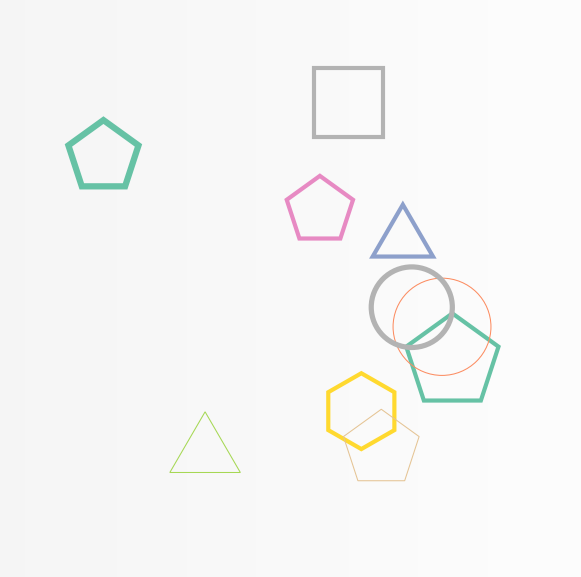[{"shape": "pentagon", "thickness": 2, "radius": 0.42, "center": [0.778, 0.373]}, {"shape": "pentagon", "thickness": 3, "radius": 0.32, "center": [0.178, 0.728]}, {"shape": "circle", "thickness": 0.5, "radius": 0.42, "center": [0.76, 0.433]}, {"shape": "triangle", "thickness": 2, "radius": 0.3, "center": [0.693, 0.585]}, {"shape": "pentagon", "thickness": 2, "radius": 0.3, "center": [0.55, 0.635]}, {"shape": "triangle", "thickness": 0.5, "radius": 0.35, "center": [0.353, 0.216]}, {"shape": "hexagon", "thickness": 2, "radius": 0.33, "center": [0.622, 0.287]}, {"shape": "pentagon", "thickness": 0.5, "radius": 0.34, "center": [0.656, 0.222]}, {"shape": "square", "thickness": 2, "radius": 0.3, "center": [0.6, 0.822]}, {"shape": "circle", "thickness": 2.5, "radius": 0.35, "center": [0.708, 0.467]}]